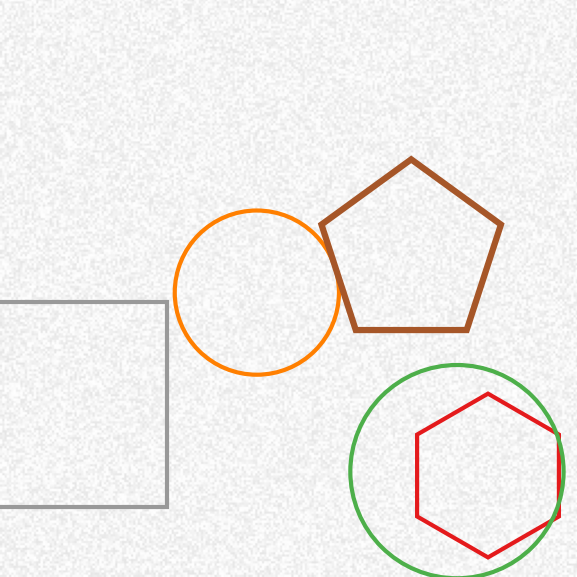[{"shape": "hexagon", "thickness": 2, "radius": 0.71, "center": [0.845, 0.176]}, {"shape": "circle", "thickness": 2, "radius": 0.92, "center": [0.791, 0.182]}, {"shape": "circle", "thickness": 2, "radius": 0.71, "center": [0.445, 0.492]}, {"shape": "pentagon", "thickness": 3, "radius": 0.82, "center": [0.712, 0.56]}, {"shape": "square", "thickness": 2, "radius": 0.89, "center": [0.111, 0.299]}]